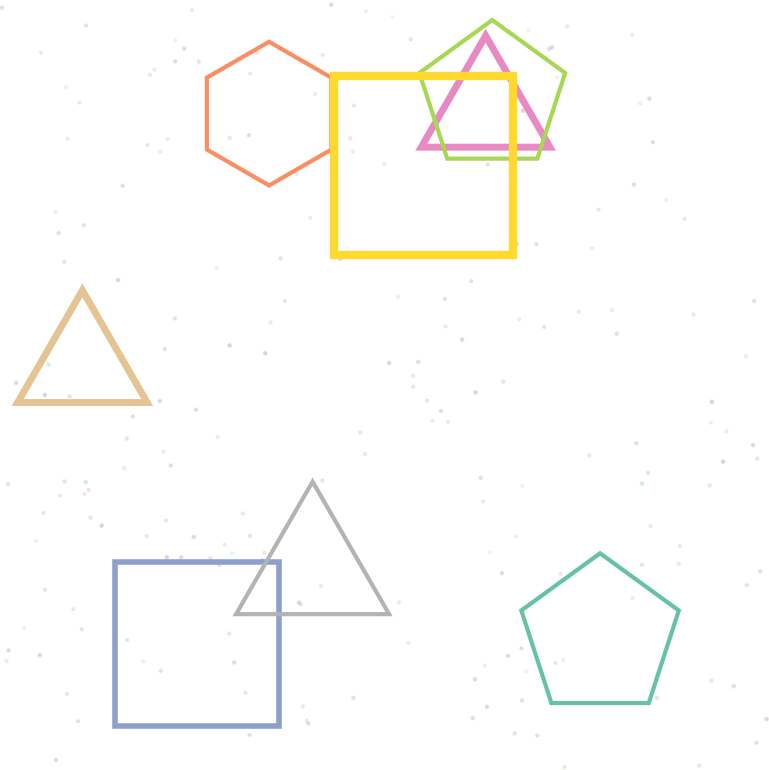[{"shape": "pentagon", "thickness": 1.5, "radius": 0.54, "center": [0.779, 0.174]}, {"shape": "hexagon", "thickness": 1.5, "radius": 0.47, "center": [0.349, 0.852]}, {"shape": "square", "thickness": 2, "radius": 0.53, "center": [0.256, 0.163]}, {"shape": "triangle", "thickness": 2.5, "radius": 0.48, "center": [0.631, 0.857]}, {"shape": "pentagon", "thickness": 1.5, "radius": 0.5, "center": [0.639, 0.874]}, {"shape": "square", "thickness": 3, "radius": 0.58, "center": [0.55, 0.785]}, {"shape": "triangle", "thickness": 2.5, "radius": 0.49, "center": [0.107, 0.526]}, {"shape": "triangle", "thickness": 1.5, "radius": 0.57, "center": [0.406, 0.26]}]